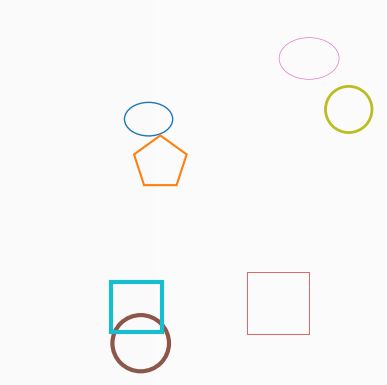[{"shape": "oval", "thickness": 1, "radius": 0.31, "center": [0.383, 0.691]}, {"shape": "pentagon", "thickness": 1.5, "radius": 0.36, "center": [0.414, 0.577]}, {"shape": "square", "thickness": 0.5, "radius": 0.4, "center": [0.718, 0.214]}, {"shape": "circle", "thickness": 3, "radius": 0.37, "center": [0.363, 0.109]}, {"shape": "oval", "thickness": 0.5, "radius": 0.39, "center": [0.798, 0.848]}, {"shape": "circle", "thickness": 2, "radius": 0.3, "center": [0.9, 0.716]}, {"shape": "square", "thickness": 3, "radius": 0.32, "center": [0.352, 0.203]}]